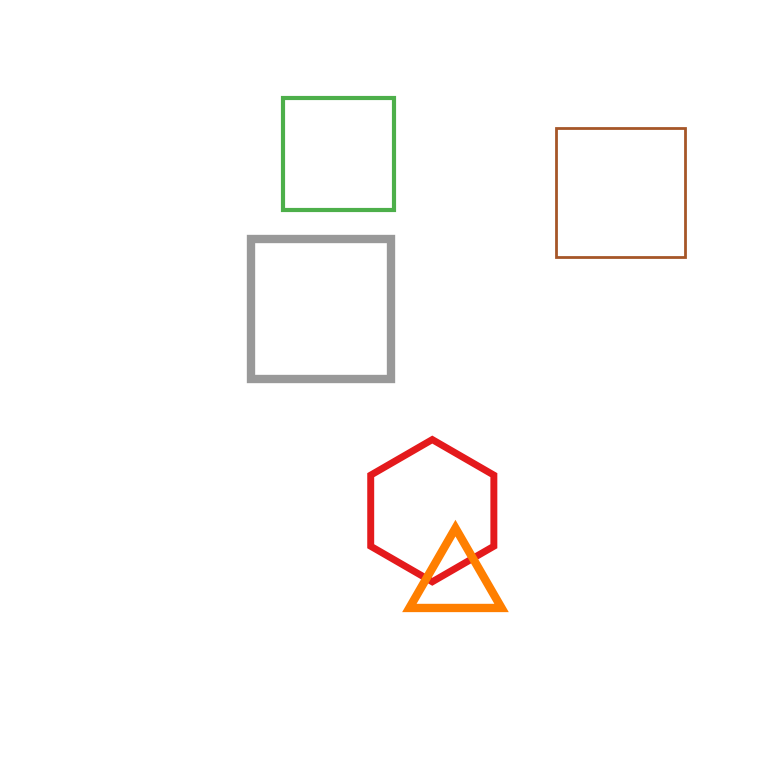[{"shape": "hexagon", "thickness": 2.5, "radius": 0.46, "center": [0.561, 0.337]}, {"shape": "square", "thickness": 1.5, "radius": 0.36, "center": [0.439, 0.8]}, {"shape": "triangle", "thickness": 3, "radius": 0.35, "center": [0.592, 0.245]}, {"shape": "square", "thickness": 1, "radius": 0.42, "center": [0.806, 0.75]}, {"shape": "square", "thickness": 3, "radius": 0.45, "center": [0.417, 0.599]}]